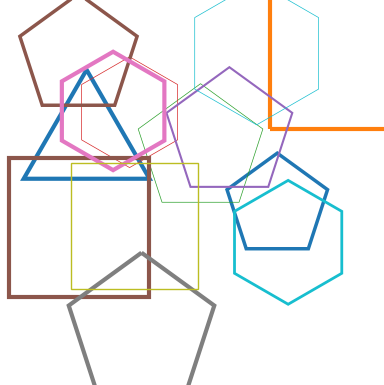[{"shape": "triangle", "thickness": 3, "radius": 0.94, "center": [0.225, 0.63]}, {"shape": "pentagon", "thickness": 2.5, "radius": 0.69, "center": [0.72, 0.465]}, {"shape": "square", "thickness": 3, "radius": 0.97, "center": [0.895, 0.857]}, {"shape": "pentagon", "thickness": 0.5, "radius": 0.85, "center": [0.521, 0.612]}, {"shape": "hexagon", "thickness": 0.5, "radius": 0.72, "center": [0.337, 0.709]}, {"shape": "pentagon", "thickness": 1.5, "radius": 0.86, "center": [0.596, 0.654]}, {"shape": "square", "thickness": 3, "radius": 0.9, "center": [0.205, 0.41]}, {"shape": "pentagon", "thickness": 2.5, "radius": 0.8, "center": [0.204, 0.856]}, {"shape": "hexagon", "thickness": 3, "radius": 0.77, "center": [0.294, 0.712]}, {"shape": "pentagon", "thickness": 3, "radius": 0.99, "center": [0.368, 0.145]}, {"shape": "square", "thickness": 1, "radius": 0.82, "center": [0.349, 0.412]}, {"shape": "hexagon", "thickness": 0.5, "radius": 0.93, "center": [0.667, 0.861]}, {"shape": "hexagon", "thickness": 2, "radius": 0.8, "center": [0.748, 0.371]}]